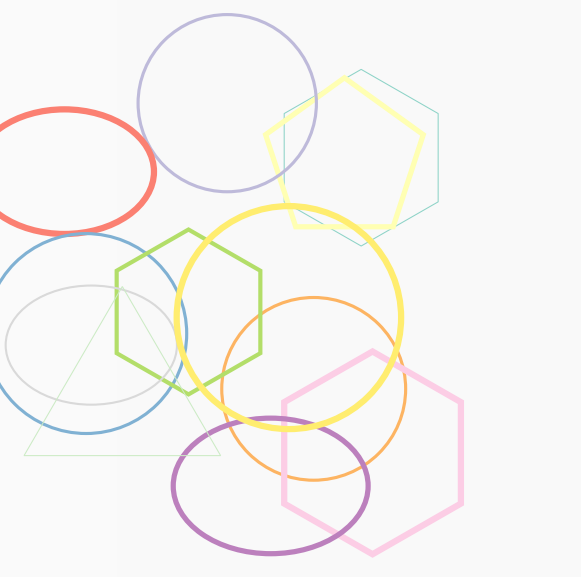[{"shape": "hexagon", "thickness": 0.5, "radius": 0.76, "center": [0.621, 0.726]}, {"shape": "pentagon", "thickness": 2.5, "radius": 0.71, "center": [0.593, 0.722]}, {"shape": "circle", "thickness": 1.5, "radius": 0.77, "center": [0.391, 0.82]}, {"shape": "oval", "thickness": 3, "radius": 0.77, "center": [0.111, 0.702]}, {"shape": "circle", "thickness": 1.5, "radius": 0.87, "center": [0.148, 0.422]}, {"shape": "circle", "thickness": 1.5, "radius": 0.79, "center": [0.54, 0.326]}, {"shape": "hexagon", "thickness": 2, "radius": 0.71, "center": [0.324, 0.459]}, {"shape": "hexagon", "thickness": 3, "radius": 0.88, "center": [0.641, 0.215]}, {"shape": "oval", "thickness": 1, "radius": 0.74, "center": [0.157, 0.402]}, {"shape": "oval", "thickness": 2.5, "radius": 0.84, "center": [0.466, 0.158]}, {"shape": "triangle", "thickness": 0.5, "radius": 0.98, "center": [0.21, 0.308]}, {"shape": "circle", "thickness": 3, "radius": 0.97, "center": [0.497, 0.449]}]